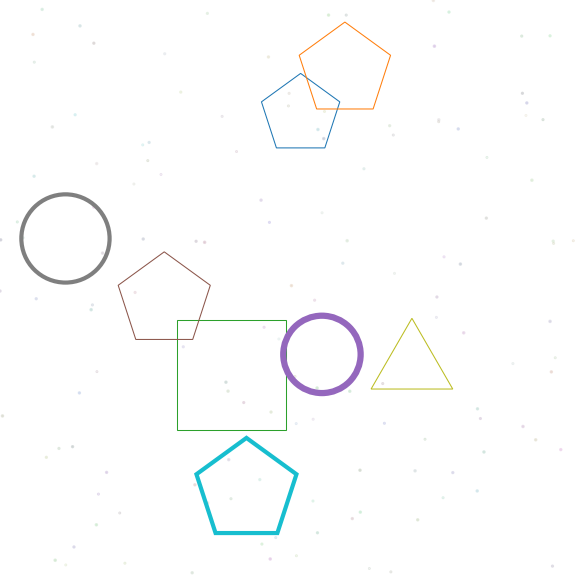[{"shape": "pentagon", "thickness": 0.5, "radius": 0.36, "center": [0.521, 0.801]}, {"shape": "pentagon", "thickness": 0.5, "radius": 0.42, "center": [0.597, 0.878]}, {"shape": "square", "thickness": 0.5, "radius": 0.47, "center": [0.401, 0.35]}, {"shape": "circle", "thickness": 3, "radius": 0.33, "center": [0.557, 0.385]}, {"shape": "pentagon", "thickness": 0.5, "radius": 0.42, "center": [0.284, 0.479]}, {"shape": "circle", "thickness": 2, "radius": 0.38, "center": [0.113, 0.586]}, {"shape": "triangle", "thickness": 0.5, "radius": 0.41, "center": [0.713, 0.366]}, {"shape": "pentagon", "thickness": 2, "radius": 0.46, "center": [0.427, 0.15]}]